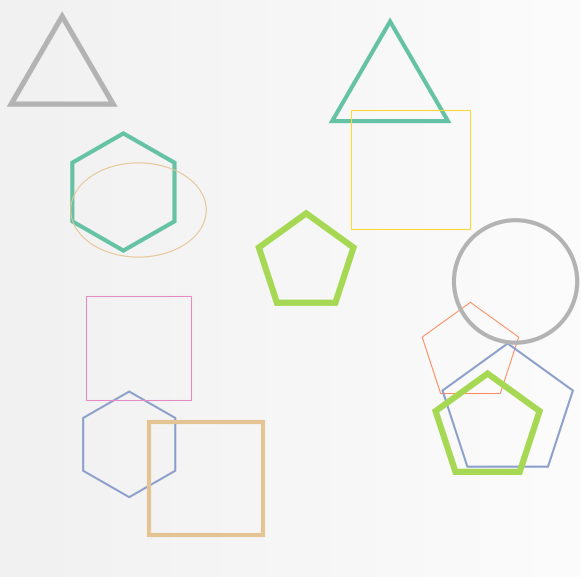[{"shape": "triangle", "thickness": 2, "radius": 0.58, "center": [0.671, 0.847]}, {"shape": "hexagon", "thickness": 2, "radius": 0.51, "center": [0.212, 0.667]}, {"shape": "pentagon", "thickness": 0.5, "radius": 0.44, "center": [0.809, 0.388]}, {"shape": "pentagon", "thickness": 1, "radius": 0.59, "center": [0.873, 0.286]}, {"shape": "hexagon", "thickness": 1, "radius": 0.46, "center": [0.222, 0.23]}, {"shape": "square", "thickness": 0.5, "radius": 0.45, "center": [0.239, 0.397]}, {"shape": "pentagon", "thickness": 3, "radius": 0.43, "center": [0.527, 0.544]}, {"shape": "pentagon", "thickness": 3, "radius": 0.47, "center": [0.839, 0.258]}, {"shape": "square", "thickness": 0.5, "radius": 0.51, "center": [0.707, 0.706]}, {"shape": "square", "thickness": 2, "radius": 0.49, "center": [0.354, 0.171]}, {"shape": "oval", "thickness": 0.5, "radius": 0.58, "center": [0.238, 0.636]}, {"shape": "triangle", "thickness": 2.5, "radius": 0.51, "center": [0.107, 0.87]}, {"shape": "circle", "thickness": 2, "radius": 0.53, "center": [0.887, 0.512]}]